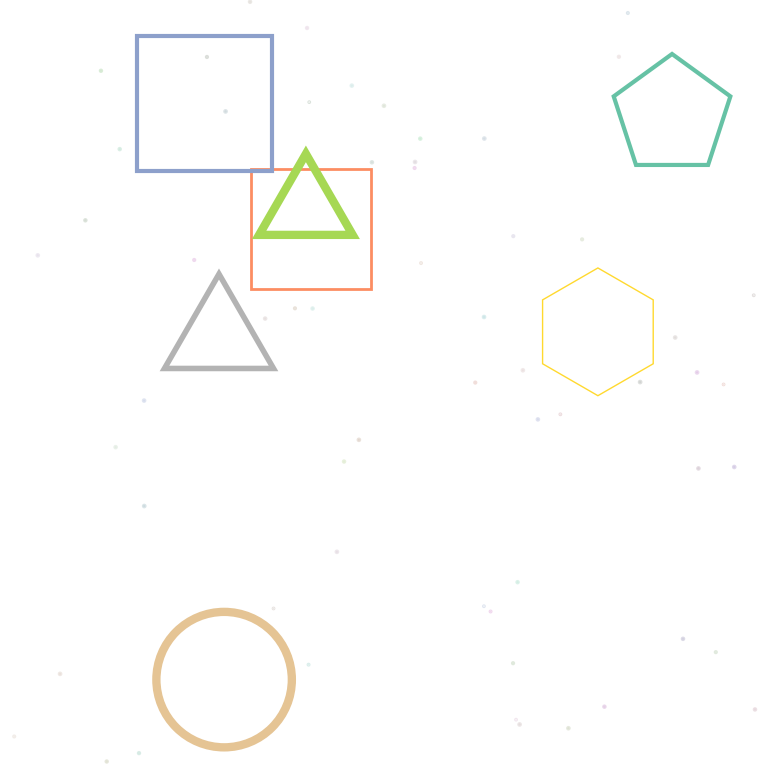[{"shape": "pentagon", "thickness": 1.5, "radius": 0.4, "center": [0.873, 0.85]}, {"shape": "square", "thickness": 1, "radius": 0.39, "center": [0.404, 0.703]}, {"shape": "square", "thickness": 1.5, "radius": 0.44, "center": [0.266, 0.866]}, {"shape": "triangle", "thickness": 3, "radius": 0.35, "center": [0.397, 0.73]}, {"shape": "hexagon", "thickness": 0.5, "radius": 0.41, "center": [0.776, 0.569]}, {"shape": "circle", "thickness": 3, "radius": 0.44, "center": [0.291, 0.117]}, {"shape": "triangle", "thickness": 2, "radius": 0.41, "center": [0.284, 0.562]}]